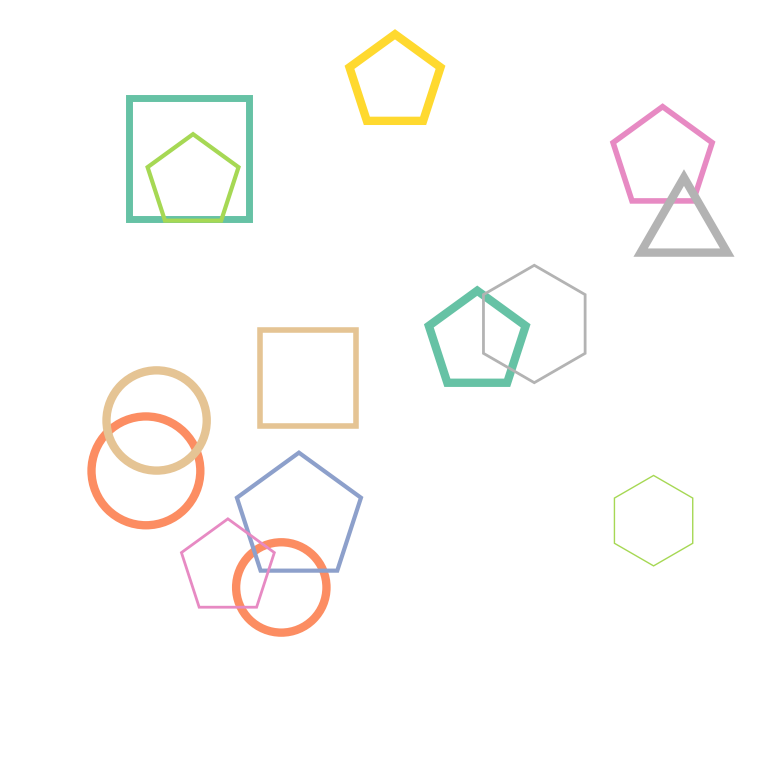[{"shape": "square", "thickness": 2.5, "radius": 0.39, "center": [0.245, 0.794]}, {"shape": "pentagon", "thickness": 3, "radius": 0.33, "center": [0.62, 0.556]}, {"shape": "circle", "thickness": 3, "radius": 0.29, "center": [0.365, 0.237]}, {"shape": "circle", "thickness": 3, "radius": 0.35, "center": [0.19, 0.388]}, {"shape": "pentagon", "thickness": 1.5, "radius": 0.42, "center": [0.388, 0.327]}, {"shape": "pentagon", "thickness": 2, "radius": 0.34, "center": [0.861, 0.794]}, {"shape": "pentagon", "thickness": 1, "radius": 0.32, "center": [0.296, 0.263]}, {"shape": "pentagon", "thickness": 1.5, "radius": 0.31, "center": [0.251, 0.764]}, {"shape": "hexagon", "thickness": 0.5, "radius": 0.29, "center": [0.849, 0.324]}, {"shape": "pentagon", "thickness": 3, "radius": 0.31, "center": [0.513, 0.893]}, {"shape": "circle", "thickness": 3, "radius": 0.33, "center": [0.203, 0.454]}, {"shape": "square", "thickness": 2, "radius": 0.31, "center": [0.4, 0.51]}, {"shape": "hexagon", "thickness": 1, "radius": 0.38, "center": [0.694, 0.579]}, {"shape": "triangle", "thickness": 3, "radius": 0.32, "center": [0.888, 0.704]}]